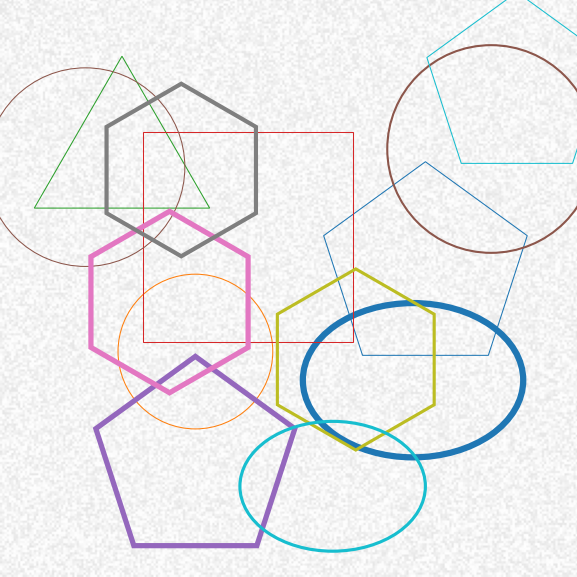[{"shape": "pentagon", "thickness": 0.5, "radius": 0.93, "center": [0.737, 0.534]}, {"shape": "oval", "thickness": 3, "radius": 0.95, "center": [0.715, 0.341]}, {"shape": "circle", "thickness": 0.5, "radius": 0.67, "center": [0.338, 0.39]}, {"shape": "triangle", "thickness": 0.5, "radius": 0.88, "center": [0.211, 0.726]}, {"shape": "square", "thickness": 0.5, "radius": 0.91, "center": [0.43, 0.589]}, {"shape": "pentagon", "thickness": 2.5, "radius": 0.91, "center": [0.338, 0.201]}, {"shape": "circle", "thickness": 1, "radius": 0.9, "center": [0.85, 0.741]}, {"shape": "circle", "thickness": 0.5, "radius": 0.86, "center": [0.148, 0.71]}, {"shape": "hexagon", "thickness": 2.5, "radius": 0.79, "center": [0.294, 0.476]}, {"shape": "hexagon", "thickness": 2, "radius": 0.75, "center": [0.314, 0.705]}, {"shape": "hexagon", "thickness": 1.5, "radius": 0.78, "center": [0.616, 0.377]}, {"shape": "oval", "thickness": 1.5, "radius": 0.8, "center": [0.576, 0.157]}, {"shape": "pentagon", "thickness": 0.5, "radius": 0.82, "center": [0.895, 0.849]}]